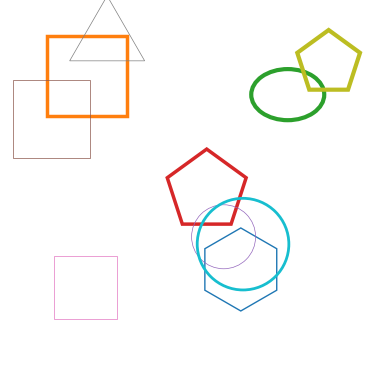[{"shape": "hexagon", "thickness": 1, "radius": 0.54, "center": [0.625, 0.3]}, {"shape": "square", "thickness": 2.5, "radius": 0.52, "center": [0.226, 0.802]}, {"shape": "oval", "thickness": 3, "radius": 0.47, "center": [0.747, 0.754]}, {"shape": "pentagon", "thickness": 2.5, "radius": 0.54, "center": [0.537, 0.505]}, {"shape": "circle", "thickness": 0.5, "radius": 0.42, "center": [0.581, 0.385]}, {"shape": "square", "thickness": 0.5, "radius": 0.5, "center": [0.134, 0.691]}, {"shape": "square", "thickness": 0.5, "radius": 0.41, "center": [0.222, 0.253]}, {"shape": "triangle", "thickness": 0.5, "radius": 0.56, "center": [0.278, 0.898]}, {"shape": "pentagon", "thickness": 3, "radius": 0.43, "center": [0.854, 0.836]}, {"shape": "circle", "thickness": 2, "radius": 0.59, "center": [0.631, 0.366]}]